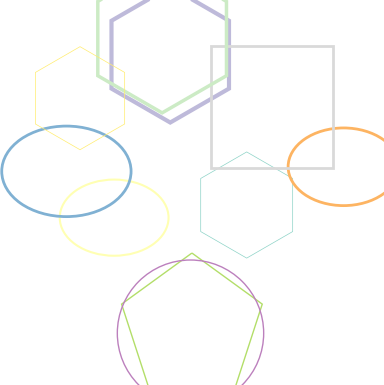[{"shape": "hexagon", "thickness": 0.5, "radius": 0.69, "center": [0.641, 0.467]}, {"shape": "oval", "thickness": 1.5, "radius": 0.71, "center": [0.296, 0.435]}, {"shape": "hexagon", "thickness": 3, "radius": 0.88, "center": [0.442, 0.858]}, {"shape": "oval", "thickness": 2, "radius": 0.84, "center": [0.172, 0.555]}, {"shape": "oval", "thickness": 2, "radius": 0.72, "center": [0.892, 0.567]}, {"shape": "pentagon", "thickness": 1, "radius": 0.96, "center": [0.499, 0.151]}, {"shape": "square", "thickness": 2, "radius": 0.79, "center": [0.706, 0.721]}, {"shape": "circle", "thickness": 1, "radius": 0.95, "center": [0.495, 0.135]}, {"shape": "hexagon", "thickness": 2.5, "radius": 0.96, "center": [0.421, 0.9]}, {"shape": "hexagon", "thickness": 0.5, "radius": 0.67, "center": [0.208, 0.745]}]